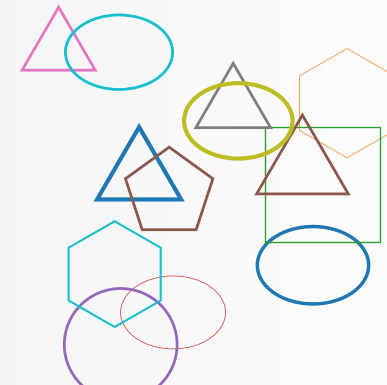[{"shape": "triangle", "thickness": 3, "radius": 0.63, "center": [0.359, 0.545]}, {"shape": "oval", "thickness": 2.5, "radius": 0.72, "center": [0.808, 0.311]}, {"shape": "hexagon", "thickness": 0.5, "radius": 0.71, "center": [0.896, 0.732]}, {"shape": "square", "thickness": 1, "radius": 0.75, "center": [0.832, 0.521]}, {"shape": "oval", "thickness": 0.5, "radius": 0.68, "center": [0.447, 0.189]}, {"shape": "circle", "thickness": 2, "radius": 0.73, "center": [0.311, 0.105]}, {"shape": "pentagon", "thickness": 2, "radius": 0.59, "center": [0.437, 0.499]}, {"shape": "triangle", "thickness": 2, "radius": 0.68, "center": [0.78, 0.565]}, {"shape": "triangle", "thickness": 2, "radius": 0.55, "center": [0.151, 0.872]}, {"shape": "triangle", "thickness": 2, "radius": 0.56, "center": [0.602, 0.724]}, {"shape": "oval", "thickness": 3, "radius": 0.7, "center": [0.615, 0.686]}, {"shape": "oval", "thickness": 2, "radius": 0.69, "center": [0.307, 0.864]}, {"shape": "hexagon", "thickness": 1.5, "radius": 0.69, "center": [0.296, 0.288]}]